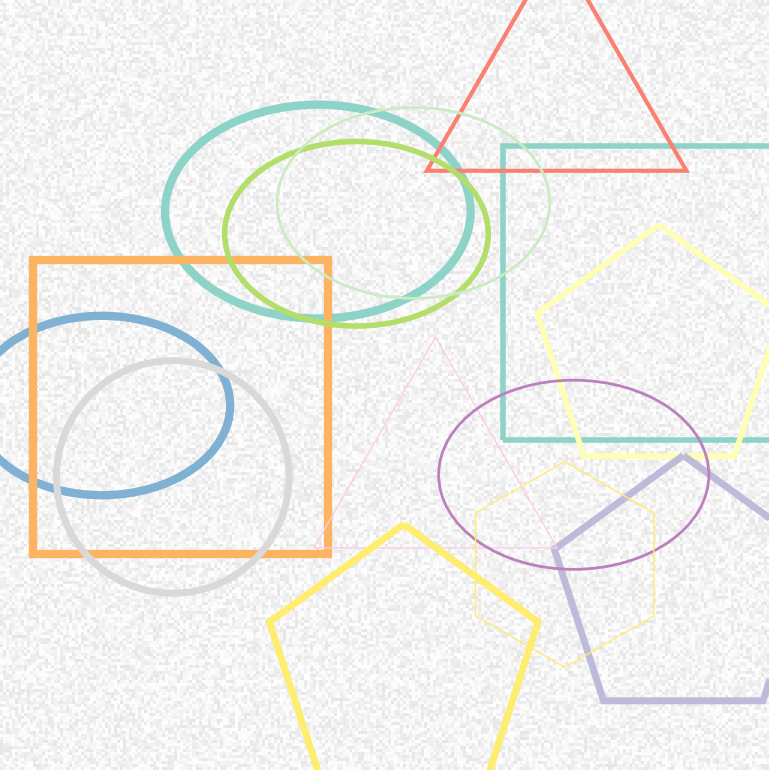[{"shape": "oval", "thickness": 3, "radius": 0.99, "center": [0.413, 0.725]}, {"shape": "square", "thickness": 2, "radius": 0.95, "center": [0.844, 0.619]}, {"shape": "pentagon", "thickness": 2, "radius": 0.83, "center": [0.856, 0.542]}, {"shape": "pentagon", "thickness": 2.5, "radius": 0.88, "center": [0.887, 0.232]}, {"shape": "triangle", "thickness": 1.5, "radius": 0.97, "center": [0.723, 0.876]}, {"shape": "oval", "thickness": 3, "radius": 0.83, "center": [0.132, 0.473]}, {"shape": "square", "thickness": 3, "radius": 0.95, "center": [0.234, 0.472]}, {"shape": "oval", "thickness": 2, "radius": 0.86, "center": [0.463, 0.696]}, {"shape": "triangle", "thickness": 0.5, "radius": 0.91, "center": [0.566, 0.38]}, {"shape": "circle", "thickness": 2.5, "radius": 0.76, "center": [0.224, 0.381]}, {"shape": "oval", "thickness": 1, "radius": 0.88, "center": [0.745, 0.383]}, {"shape": "oval", "thickness": 1, "radius": 0.89, "center": [0.537, 0.737]}, {"shape": "pentagon", "thickness": 2.5, "radius": 0.92, "center": [0.524, 0.136]}, {"shape": "hexagon", "thickness": 0.5, "radius": 0.67, "center": [0.733, 0.267]}]